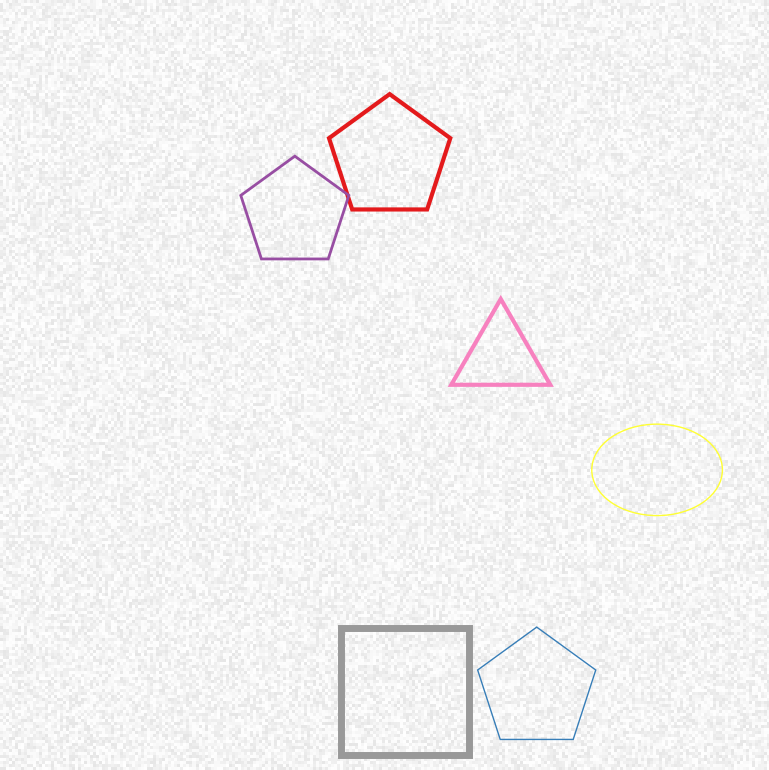[{"shape": "pentagon", "thickness": 1.5, "radius": 0.41, "center": [0.506, 0.795]}, {"shape": "pentagon", "thickness": 0.5, "radius": 0.4, "center": [0.697, 0.105]}, {"shape": "pentagon", "thickness": 1, "radius": 0.37, "center": [0.383, 0.723]}, {"shape": "oval", "thickness": 0.5, "radius": 0.42, "center": [0.853, 0.39]}, {"shape": "triangle", "thickness": 1.5, "radius": 0.37, "center": [0.65, 0.537]}, {"shape": "square", "thickness": 2.5, "radius": 0.41, "center": [0.526, 0.102]}]